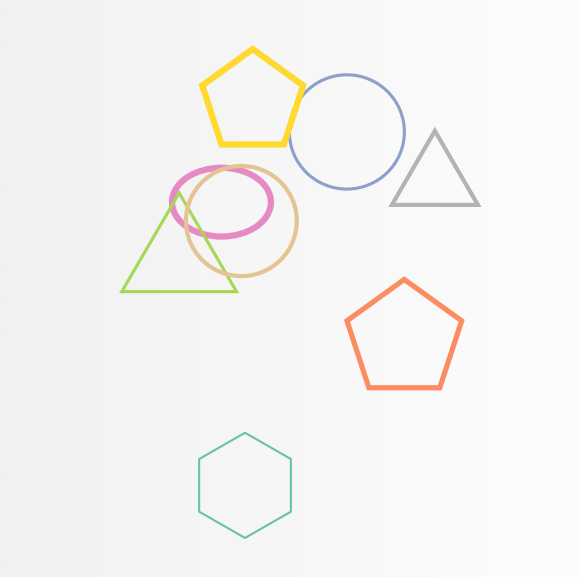[{"shape": "hexagon", "thickness": 1, "radius": 0.46, "center": [0.422, 0.159]}, {"shape": "pentagon", "thickness": 2.5, "radius": 0.52, "center": [0.696, 0.412]}, {"shape": "circle", "thickness": 1.5, "radius": 0.49, "center": [0.597, 0.771]}, {"shape": "oval", "thickness": 3, "radius": 0.43, "center": [0.381, 0.649]}, {"shape": "triangle", "thickness": 1.5, "radius": 0.57, "center": [0.308, 0.551]}, {"shape": "pentagon", "thickness": 3, "radius": 0.46, "center": [0.435, 0.823]}, {"shape": "circle", "thickness": 2, "radius": 0.48, "center": [0.415, 0.616]}, {"shape": "triangle", "thickness": 2, "radius": 0.43, "center": [0.748, 0.687]}]